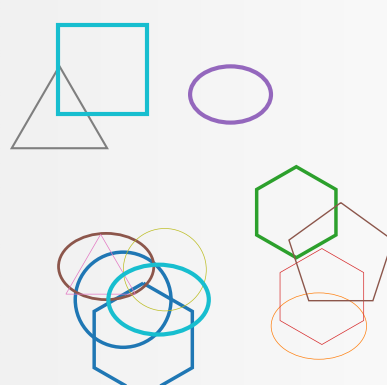[{"shape": "circle", "thickness": 2.5, "radius": 0.62, "center": [0.318, 0.221]}, {"shape": "hexagon", "thickness": 2.5, "radius": 0.73, "center": [0.37, 0.118]}, {"shape": "oval", "thickness": 0.5, "radius": 0.62, "center": [0.823, 0.153]}, {"shape": "hexagon", "thickness": 2.5, "radius": 0.59, "center": [0.765, 0.449]}, {"shape": "hexagon", "thickness": 0.5, "radius": 0.62, "center": [0.831, 0.23]}, {"shape": "oval", "thickness": 3, "radius": 0.52, "center": [0.595, 0.755]}, {"shape": "pentagon", "thickness": 1, "radius": 0.7, "center": [0.88, 0.333]}, {"shape": "oval", "thickness": 2, "radius": 0.61, "center": [0.274, 0.308]}, {"shape": "triangle", "thickness": 0.5, "radius": 0.52, "center": [0.26, 0.288]}, {"shape": "triangle", "thickness": 1.5, "radius": 0.71, "center": [0.153, 0.686]}, {"shape": "circle", "thickness": 0.5, "radius": 0.54, "center": [0.425, 0.3]}, {"shape": "square", "thickness": 3, "radius": 0.58, "center": [0.265, 0.82]}, {"shape": "oval", "thickness": 3, "radius": 0.65, "center": [0.409, 0.222]}]